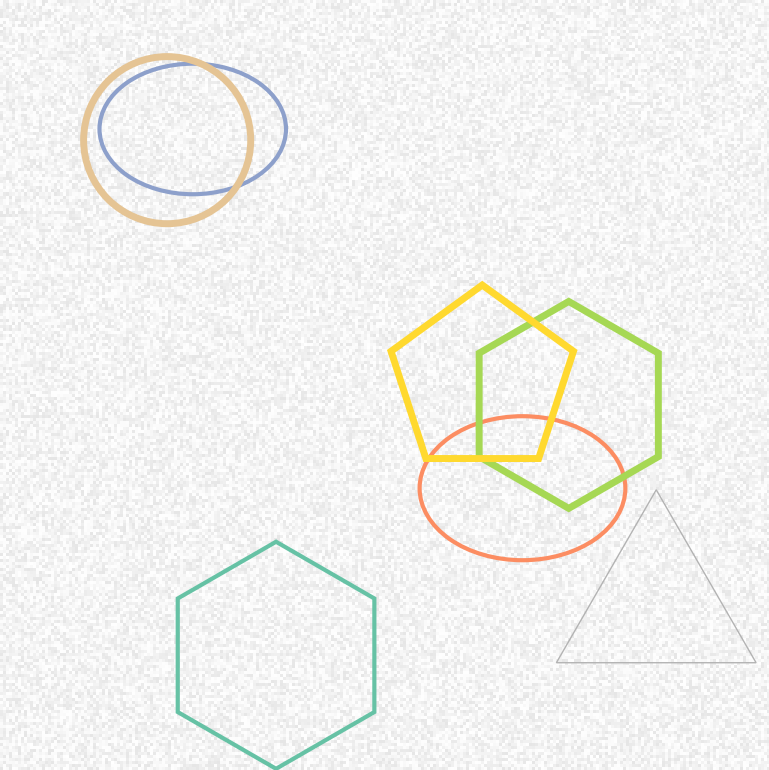[{"shape": "hexagon", "thickness": 1.5, "radius": 0.74, "center": [0.359, 0.149]}, {"shape": "oval", "thickness": 1.5, "radius": 0.67, "center": [0.679, 0.366]}, {"shape": "oval", "thickness": 1.5, "radius": 0.61, "center": [0.25, 0.833]}, {"shape": "hexagon", "thickness": 2.5, "radius": 0.67, "center": [0.739, 0.474]}, {"shape": "pentagon", "thickness": 2.5, "radius": 0.62, "center": [0.626, 0.505]}, {"shape": "circle", "thickness": 2.5, "radius": 0.54, "center": [0.217, 0.818]}, {"shape": "triangle", "thickness": 0.5, "radius": 0.75, "center": [0.852, 0.214]}]